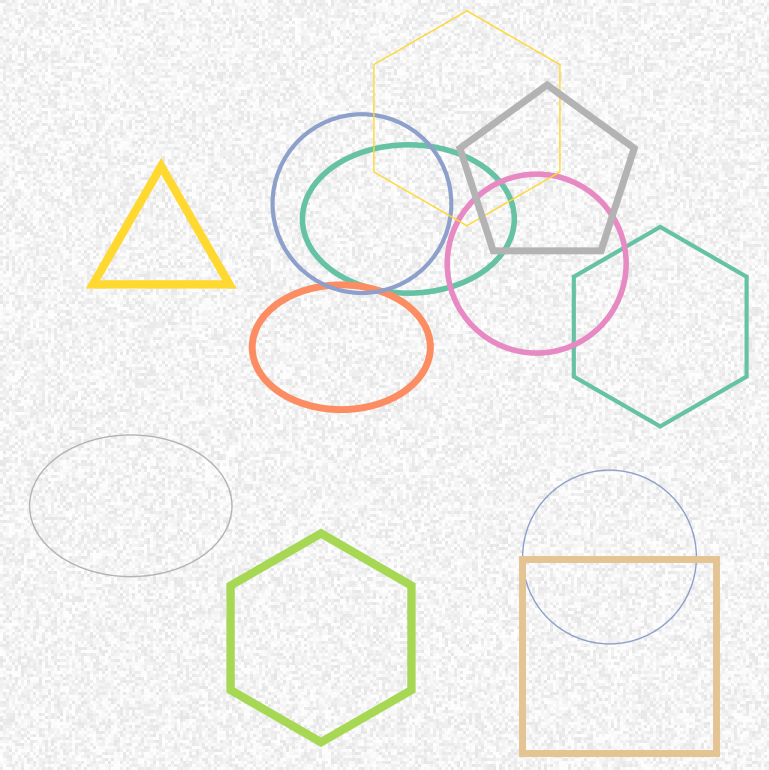[{"shape": "hexagon", "thickness": 1.5, "radius": 0.65, "center": [0.857, 0.576]}, {"shape": "oval", "thickness": 2, "radius": 0.69, "center": [0.53, 0.716]}, {"shape": "oval", "thickness": 2.5, "radius": 0.58, "center": [0.443, 0.549]}, {"shape": "circle", "thickness": 0.5, "radius": 0.56, "center": [0.792, 0.277]}, {"shape": "circle", "thickness": 1.5, "radius": 0.58, "center": [0.47, 0.736]}, {"shape": "circle", "thickness": 2, "radius": 0.58, "center": [0.697, 0.658]}, {"shape": "hexagon", "thickness": 3, "radius": 0.68, "center": [0.417, 0.172]}, {"shape": "triangle", "thickness": 3, "radius": 0.51, "center": [0.209, 0.682]}, {"shape": "hexagon", "thickness": 0.5, "radius": 0.7, "center": [0.606, 0.846]}, {"shape": "square", "thickness": 2.5, "radius": 0.63, "center": [0.804, 0.148]}, {"shape": "pentagon", "thickness": 2.5, "radius": 0.6, "center": [0.711, 0.771]}, {"shape": "oval", "thickness": 0.5, "radius": 0.66, "center": [0.17, 0.343]}]